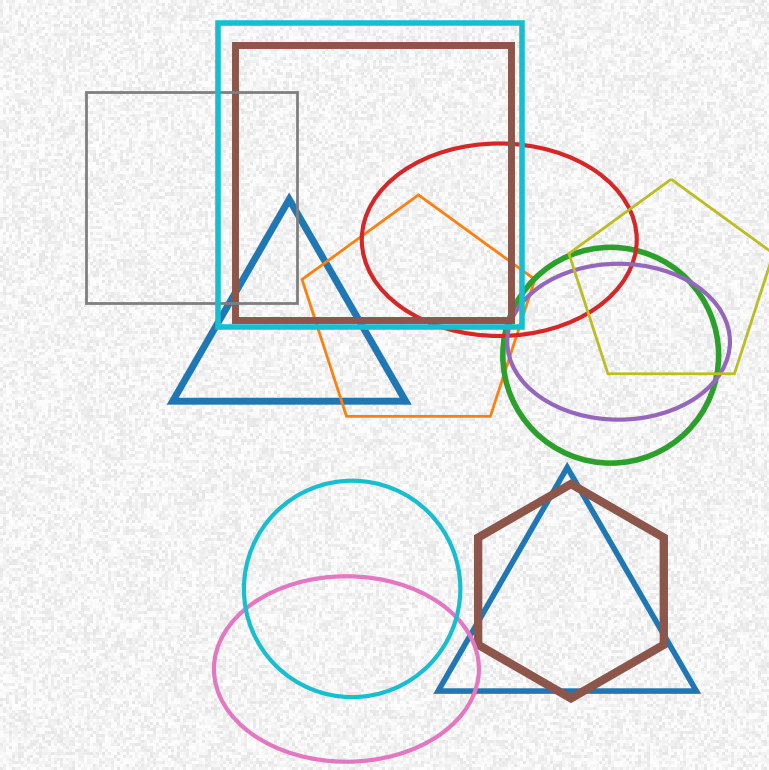[{"shape": "triangle", "thickness": 2.5, "radius": 0.87, "center": [0.376, 0.566]}, {"shape": "triangle", "thickness": 2, "radius": 0.97, "center": [0.737, 0.199]}, {"shape": "pentagon", "thickness": 1, "radius": 0.79, "center": [0.543, 0.588]}, {"shape": "circle", "thickness": 2, "radius": 0.7, "center": [0.793, 0.539]}, {"shape": "oval", "thickness": 1.5, "radius": 0.89, "center": [0.648, 0.689]}, {"shape": "oval", "thickness": 1.5, "radius": 0.72, "center": [0.803, 0.556]}, {"shape": "hexagon", "thickness": 3, "radius": 0.7, "center": [0.742, 0.232]}, {"shape": "square", "thickness": 2.5, "radius": 0.89, "center": [0.484, 0.763]}, {"shape": "oval", "thickness": 1.5, "radius": 0.86, "center": [0.45, 0.131]}, {"shape": "square", "thickness": 1, "radius": 0.69, "center": [0.249, 0.744]}, {"shape": "pentagon", "thickness": 1, "radius": 0.7, "center": [0.872, 0.628]}, {"shape": "square", "thickness": 2, "radius": 0.99, "center": [0.48, 0.773]}, {"shape": "circle", "thickness": 1.5, "radius": 0.7, "center": [0.457, 0.235]}]